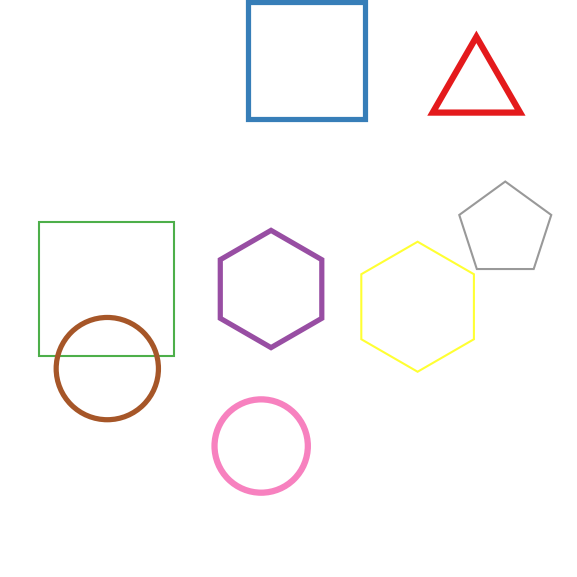[{"shape": "triangle", "thickness": 3, "radius": 0.44, "center": [0.825, 0.848]}, {"shape": "square", "thickness": 2.5, "radius": 0.51, "center": [0.53, 0.894]}, {"shape": "square", "thickness": 1, "radius": 0.58, "center": [0.185, 0.499]}, {"shape": "hexagon", "thickness": 2.5, "radius": 0.51, "center": [0.469, 0.499]}, {"shape": "hexagon", "thickness": 1, "radius": 0.56, "center": [0.723, 0.468]}, {"shape": "circle", "thickness": 2.5, "radius": 0.44, "center": [0.186, 0.361]}, {"shape": "circle", "thickness": 3, "radius": 0.4, "center": [0.452, 0.227]}, {"shape": "pentagon", "thickness": 1, "radius": 0.42, "center": [0.875, 0.601]}]